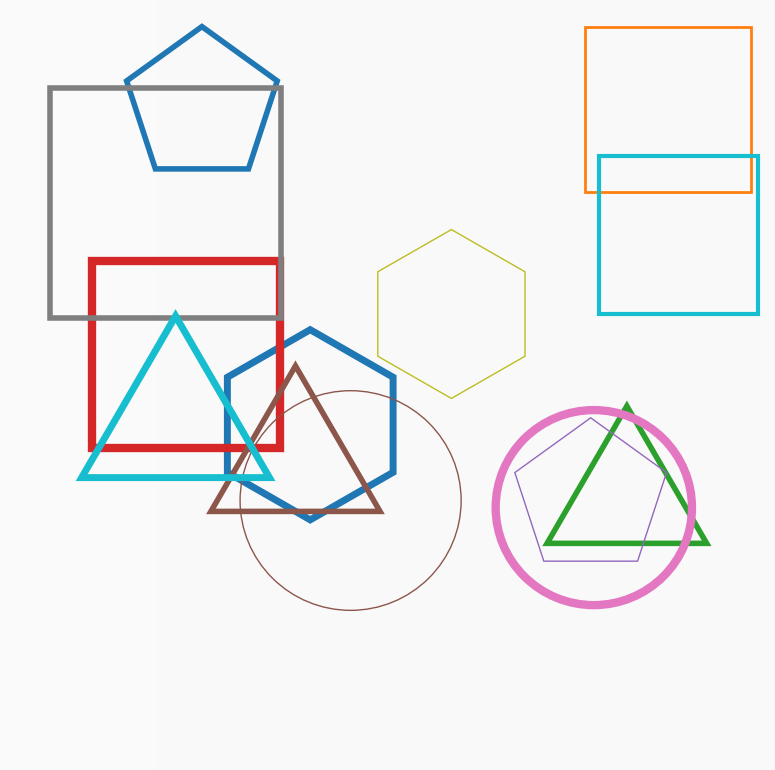[{"shape": "pentagon", "thickness": 2, "radius": 0.51, "center": [0.261, 0.863]}, {"shape": "hexagon", "thickness": 2.5, "radius": 0.62, "center": [0.4, 0.448]}, {"shape": "square", "thickness": 1, "radius": 0.54, "center": [0.862, 0.858]}, {"shape": "triangle", "thickness": 2, "radius": 0.59, "center": [0.809, 0.354]}, {"shape": "square", "thickness": 3, "radius": 0.61, "center": [0.24, 0.539]}, {"shape": "pentagon", "thickness": 0.5, "radius": 0.51, "center": [0.762, 0.354]}, {"shape": "triangle", "thickness": 2, "radius": 0.63, "center": [0.381, 0.399]}, {"shape": "circle", "thickness": 0.5, "radius": 0.71, "center": [0.452, 0.35]}, {"shape": "circle", "thickness": 3, "radius": 0.63, "center": [0.766, 0.341]}, {"shape": "square", "thickness": 2, "radius": 0.75, "center": [0.213, 0.737]}, {"shape": "hexagon", "thickness": 0.5, "radius": 0.55, "center": [0.582, 0.592]}, {"shape": "triangle", "thickness": 2.5, "radius": 0.7, "center": [0.227, 0.45]}, {"shape": "square", "thickness": 1.5, "radius": 0.51, "center": [0.876, 0.694]}]